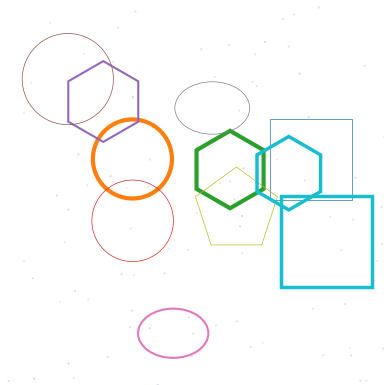[{"shape": "square", "thickness": 0.5, "radius": 0.53, "center": [0.808, 0.586]}, {"shape": "circle", "thickness": 3, "radius": 0.51, "center": [0.344, 0.587]}, {"shape": "hexagon", "thickness": 3, "radius": 0.5, "center": [0.598, 0.56]}, {"shape": "circle", "thickness": 0.5, "radius": 0.53, "center": [0.345, 0.426]}, {"shape": "hexagon", "thickness": 1.5, "radius": 0.52, "center": [0.268, 0.736]}, {"shape": "circle", "thickness": 0.5, "radius": 0.59, "center": [0.176, 0.795]}, {"shape": "oval", "thickness": 1.5, "radius": 0.46, "center": [0.45, 0.134]}, {"shape": "oval", "thickness": 0.5, "radius": 0.49, "center": [0.551, 0.72]}, {"shape": "pentagon", "thickness": 0.5, "radius": 0.56, "center": [0.614, 0.454]}, {"shape": "hexagon", "thickness": 2.5, "radius": 0.48, "center": [0.75, 0.55]}, {"shape": "square", "thickness": 2.5, "radius": 0.59, "center": [0.849, 0.372]}]